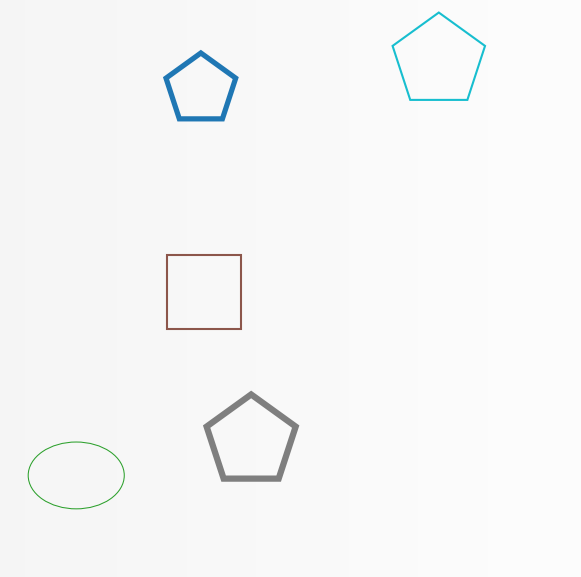[{"shape": "pentagon", "thickness": 2.5, "radius": 0.32, "center": [0.346, 0.844]}, {"shape": "oval", "thickness": 0.5, "radius": 0.41, "center": [0.131, 0.176]}, {"shape": "square", "thickness": 1, "radius": 0.32, "center": [0.351, 0.493]}, {"shape": "pentagon", "thickness": 3, "radius": 0.4, "center": [0.432, 0.236]}, {"shape": "pentagon", "thickness": 1, "radius": 0.42, "center": [0.755, 0.894]}]